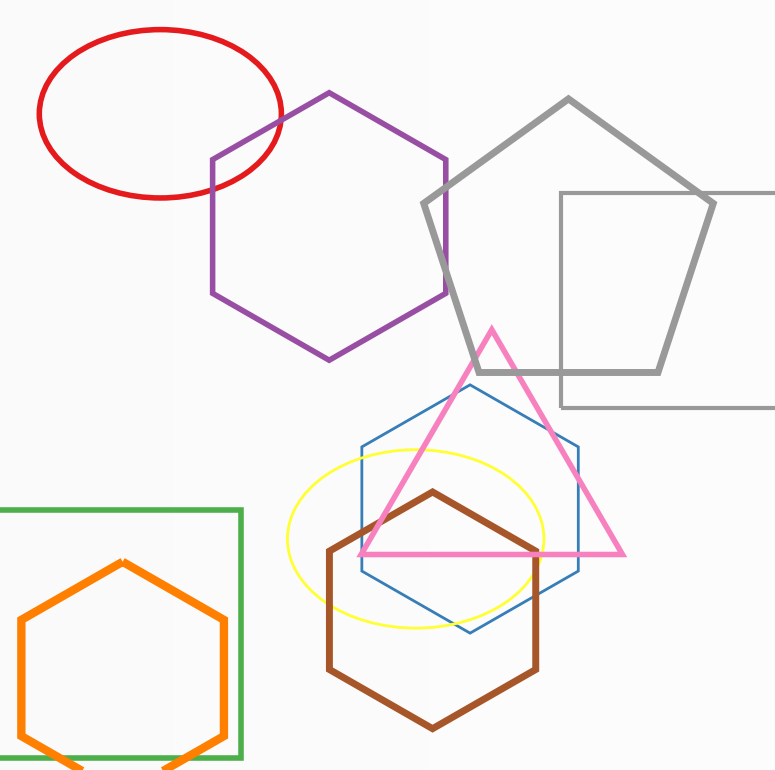[{"shape": "oval", "thickness": 2, "radius": 0.78, "center": [0.207, 0.852]}, {"shape": "hexagon", "thickness": 1, "radius": 0.81, "center": [0.607, 0.339]}, {"shape": "square", "thickness": 2, "radius": 0.81, "center": [0.15, 0.177]}, {"shape": "hexagon", "thickness": 2, "radius": 0.87, "center": [0.425, 0.706]}, {"shape": "hexagon", "thickness": 3, "radius": 0.75, "center": [0.158, 0.12]}, {"shape": "oval", "thickness": 1, "radius": 0.83, "center": [0.536, 0.3]}, {"shape": "hexagon", "thickness": 2.5, "radius": 0.77, "center": [0.558, 0.207]}, {"shape": "triangle", "thickness": 2, "radius": 0.97, "center": [0.635, 0.377]}, {"shape": "pentagon", "thickness": 2.5, "radius": 0.98, "center": [0.734, 0.675]}, {"shape": "square", "thickness": 1.5, "radius": 0.7, "center": [0.863, 0.61]}]